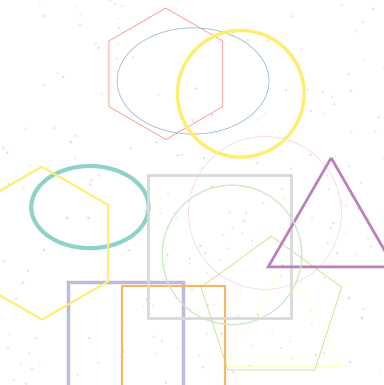[{"shape": "oval", "thickness": 3, "radius": 0.76, "center": [0.234, 0.462]}, {"shape": "triangle", "thickness": 0.5, "radius": 0.89, "center": [0.739, 0.137]}, {"shape": "square", "thickness": 2.5, "radius": 0.75, "center": [0.325, 0.117]}, {"shape": "hexagon", "thickness": 0.5, "radius": 0.85, "center": [0.431, 0.808]}, {"shape": "oval", "thickness": 0.5, "radius": 0.99, "center": [0.501, 0.79]}, {"shape": "square", "thickness": 1.5, "radius": 0.67, "center": [0.452, 0.123]}, {"shape": "pentagon", "thickness": 0.5, "radius": 0.96, "center": [0.705, 0.194]}, {"shape": "circle", "thickness": 0.5, "radius": 0.99, "center": [0.688, 0.447]}, {"shape": "square", "thickness": 2, "radius": 0.93, "center": [0.57, 0.36]}, {"shape": "triangle", "thickness": 2, "radius": 0.94, "center": [0.86, 0.401]}, {"shape": "circle", "thickness": 1, "radius": 0.91, "center": [0.603, 0.338]}, {"shape": "hexagon", "thickness": 1.5, "radius": 0.99, "center": [0.109, 0.368]}, {"shape": "circle", "thickness": 2.5, "radius": 0.82, "center": [0.626, 0.756]}]